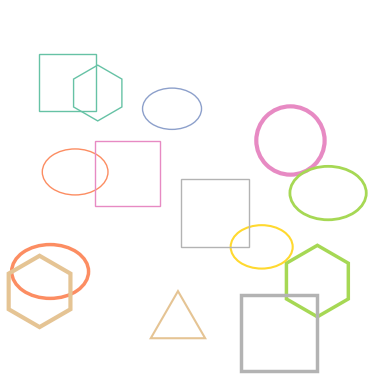[{"shape": "square", "thickness": 1, "radius": 0.37, "center": [0.175, 0.786]}, {"shape": "hexagon", "thickness": 1, "radius": 0.36, "center": [0.254, 0.758]}, {"shape": "oval", "thickness": 2.5, "radius": 0.5, "center": [0.13, 0.295]}, {"shape": "oval", "thickness": 1, "radius": 0.43, "center": [0.195, 0.553]}, {"shape": "oval", "thickness": 1, "radius": 0.38, "center": [0.447, 0.718]}, {"shape": "circle", "thickness": 3, "radius": 0.44, "center": [0.754, 0.635]}, {"shape": "square", "thickness": 1, "radius": 0.42, "center": [0.332, 0.549]}, {"shape": "hexagon", "thickness": 2.5, "radius": 0.46, "center": [0.824, 0.27]}, {"shape": "oval", "thickness": 2, "radius": 0.5, "center": [0.852, 0.499]}, {"shape": "oval", "thickness": 1.5, "radius": 0.4, "center": [0.68, 0.359]}, {"shape": "hexagon", "thickness": 3, "radius": 0.46, "center": [0.103, 0.243]}, {"shape": "triangle", "thickness": 1.5, "radius": 0.41, "center": [0.462, 0.162]}, {"shape": "square", "thickness": 1, "radius": 0.45, "center": [0.558, 0.447]}, {"shape": "square", "thickness": 2.5, "radius": 0.49, "center": [0.725, 0.135]}]